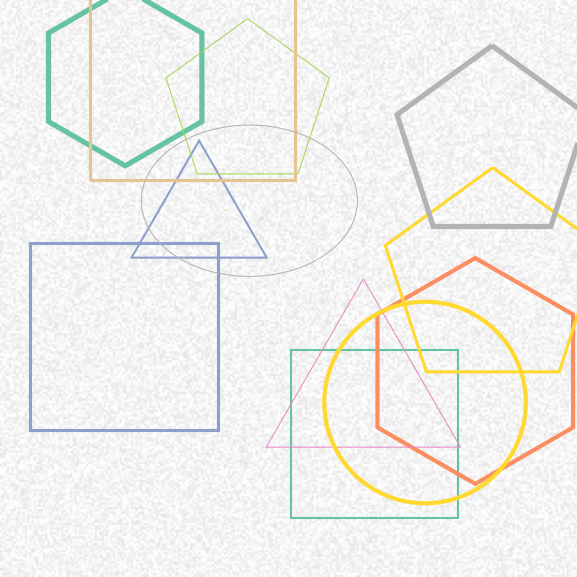[{"shape": "square", "thickness": 1, "radius": 0.73, "center": [0.649, 0.248]}, {"shape": "hexagon", "thickness": 2.5, "radius": 0.77, "center": [0.217, 0.865]}, {"shape": "hexagon", "thickness": 2, "radius": 0.98, "center": [0.823, 0.357]}, {"shape": "triangle", "thickness": 1, "radius": 0.68, "center": [0.345, 0.621]}, {"shape": "square", "thickness": 1.5, "radius": 0.81, "center": [0.215, 0.417]}, {"shape": "triangle", "thickness": 0.5, "radius": 0.97, "center": [0.629, 0.322]}, {"shape": "pentagon", "thickness": 0.5, "radius": 0.74, "center": [0.429, 0.818]}, {"shape": "circle", "thickness": 2, "radius": 0.87, "center": [0.736, 0.302]}, {"shape": "pentagon", "thickness": 1.5, "radius": 0.98, "center": [0.853, 0.513]}, {"shape": "square", "thickness": 1.5, "radius": 0.89, "center": [0.333, 0.866]}, {"shape": "oval", "thickness": 0.5, "radius": 0.94, "center": [0.432, 0.652]}, {"shape": "pentagon", "thickness": 2.5, "radius": 0.87, "center": [0.852, 0.747]}]